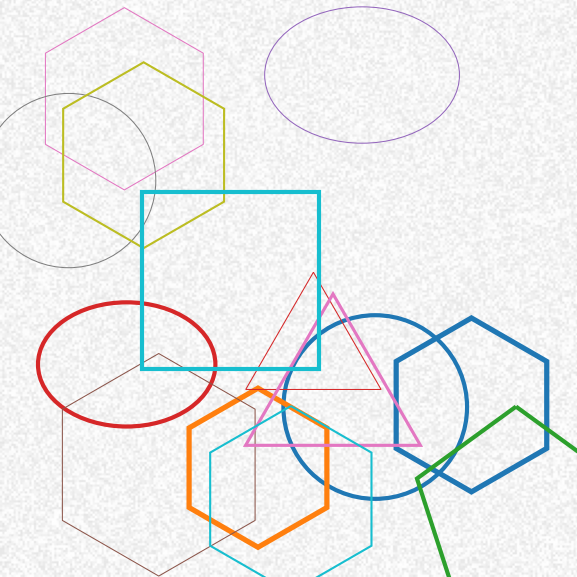[{"shape": "circle", "thickness": 2, "radius": 0.8, "center": [0.65, 0.294]}, {"shape": "hexagon", "thickness": 2.5, "radius": 0.75, "center": [0.816, 0.298]}, {"shape": "hexagon", "thickness": 2.5, "radius": 0.69, "center": [0.447, 0.189]}, {"shape": "pentagon", "thickness": 2, "radius": 0.9, "center": [0.894, 0.115]}, {"shape": "oval", "thickness": 2, "radius": 0.77, "center": [0.219, 0.368]}, {"shape": "triangle", "thickness": 0.5, "radius": 0.68, "center": [0.543, 0.392]}, {"shape": "oval", "thickness": 0.5, "radius": 0.84, "center": [0.627, 0.869]}, {"shape": "hexagon", "thickness": 0.5, "radius": 0.96, "center": [0.275, 0.194]}, {"shape": "hexagon", "thickness": 0.5, "radius": 0.79, "center": [0.215, 0.828]}, {"shape": "triangle", "thickness": 1.5, "radius": 0.87, "center": [0.577, 0.315]}, {"shape": "circle", "thickness": 0.5, "radius": 0.75, "center": [0.119, 0.686]}, {"shape": "hexagon", "thickness": 1, "radius": 0.8, "center": [0.249, 0.73]}, {"shape": "square", "thickness": 2, "radius": 0.76, "center": [0.399, 0.513]}, {"shape": "hexagon", "thickness": 1, "radius": 0.81, "center": [0.504, 0.135]}]